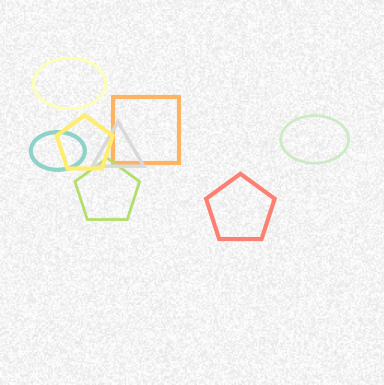[{"shape": "oval", "thickness": 3, "radius": 0.35, "center": [0.15, 0.608]}, {"shape": "oval", "thickness": 2, "radius": 0.47, "center": [0.181, 0.783]}, {"shape": "pentagon", "thickness": 3, "radius": 0.47, "center": [0.624, 0.455]}, {"shape": "square", "thickness": 3, "radius": 0.43, "center": [0.38, 0.663]}, {"shape": "pentagon", "thickness": 2, "radius": 0.44, "center": [0.279, 0.501]}, {"shape": "triangle", "thickness": 2.5, "radius": 0.39, "center": [0.307, 0.607]}, {"shape": "oval", "thickness": 2, "radius": 0.44, "center": [0.817, 0.638]}, {"shape": "pentagon", "thickness": 3, "radius": 0.38, "center": [0.22, 0.624]}]